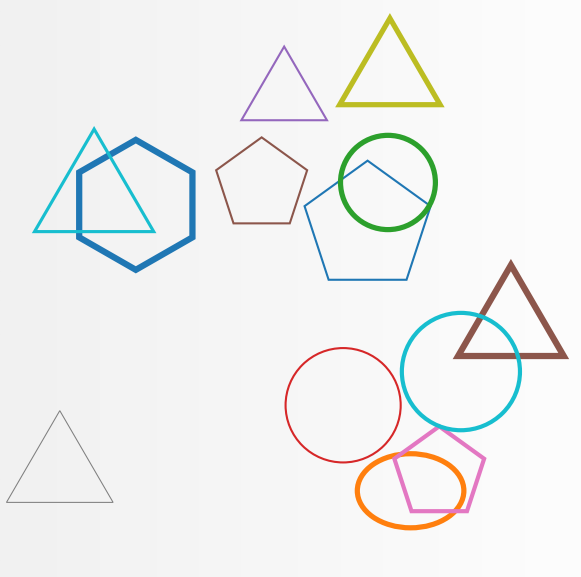[{"shape": "pentagon", "thickness": 1, "radius": 0.57, "center": [0.632, 0.607]}, {"shape": "hexagon", "thickness": 3, "radius": 0.56, "center": [0.234, 0.644]}, {"shape": "oval", "thickness": 2.5, "radius": 0.46, "center": [0.706, 0.149]}, {"shape": "circle", "thickness": 2.5, "radius": 0.41, "center": [0.667, 0.683]}, {"shape": "circle", "thickness": 1, "radius": 0.5, "center": [0.59, 0.297]}, {"shape": "triangle", "thickness": 1, "radius": 0.43, "center": [0.489, 0.833]}, {"shape": "pentagon", "thickness": 1, "radius": 0.41, "center": [0.45, 0.679]}, {"shape": "triangle", "thickness": 3, "radius": 0.52, "center": [0.879, 0.435]}, {"shape": "pentagon", "thickness": 2, "radius": 0.41, "center": [0.756, 0.18]}, {"shape": "triangle", "thickness": 0.5, "radius": 0.53, "center": [0.103, 0.182]}, {"shape": "triangle", "thickness": 2.5, "radius": 0.5, "center": [0.671, 0.868]}, {"shape": "triangle", "thickness": 1.5, "radius": 0.59, "center": [0.162, 0.657]}, {"shape": "circle", "thickness": 2, "radius": 0.51, "center": [0.793, 0.356]}]